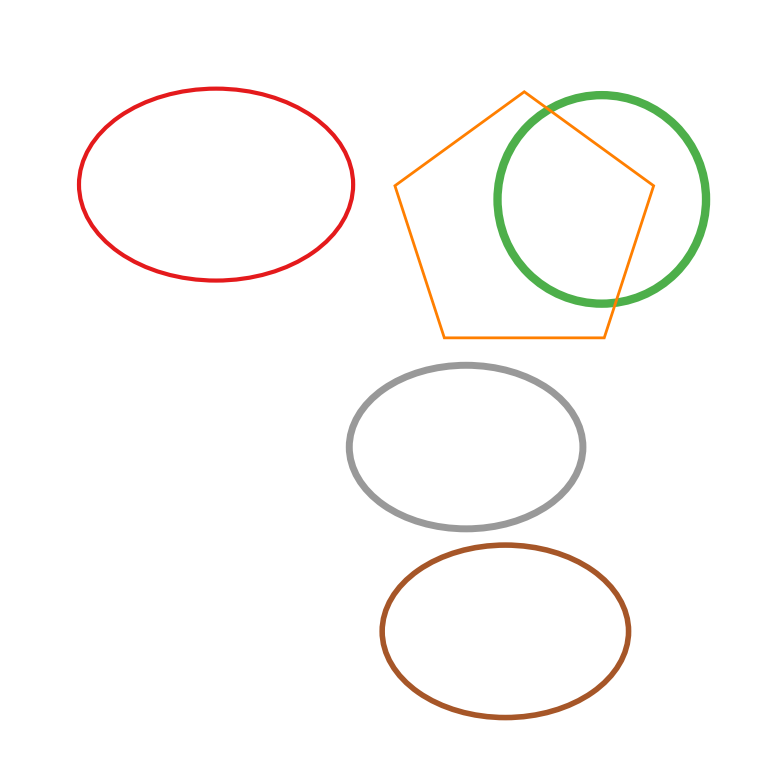[{"shape": "oval", "thickness": 1.5, "radius": 0.89, "center": [0.281, 0.76]}, {"shape": "circle", "thickness": 3, "radius": 0.68, "center": [0.782, 0.741]}, {"shape": "pentagon", "thickness": 1, "radius": 0.88, "center": [0.681, 0.704]}, {"shape": "oval", "thickness": 2, "radius": 0.8, "center": [0.656, 0.18]}, {"shape": "oval", "thickness": 2.5, "radius": 0.76, "center": [0.605, 0.419]}]